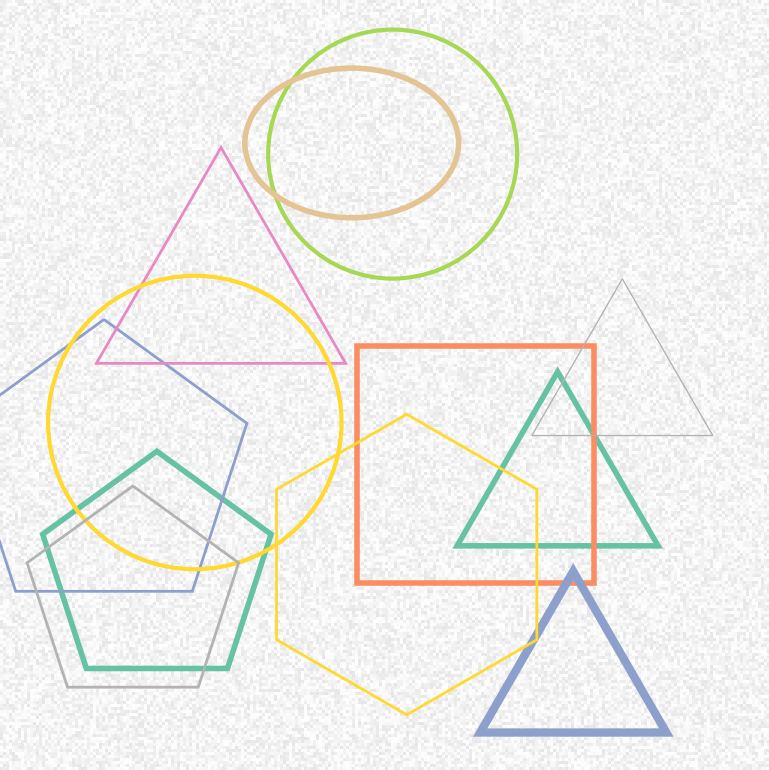[{"shape": "triangle", "thickness": 2, "radius": 0.75, "center": [0.724, 0.366]}, {"shape": "pentagon", "thickness": 2, "radius": 0.78, "center": [0.204, 0.258]}, {"shape": "square", "thickness": 2, "radius": 0.77, "center": [0.617, 0.397]}, {"shape": "triangle", "thickness": 3, "radius": 0.7, "center": [0.744, 0.118]}, {"shape": "pentagon", "thickness": 1, "radius": 0.98, "center": [0.135, 0.39]}, {"shape": "triangle", "thickness": 1, "radius": 0.93, "center": [0.287, 0.622]}, {"shape": "circle", "thickness": 1.5, "radius": 0.81, "center": [0.51, 0.8]}, {"shape": "hexagon", "thickness": 1, "radius": 0.98, "center": [0.528, 0.267]}, {"shape": "circle", "thickness": 1.5, "radius": 0.95, "center": [0.253, 0.451]}, {"shape": "oval", "thickness": 2, "radius": 0.69, "center": [0.457, 0.814]}, {"shape": "triangle", "thickness": 0.5, "radius": 0.68, "center": [0.808, 0.502]}, {"shape": "pentagon", "thickness": 1, "radius": 0.72, "center": [0.173, 0.224]}]